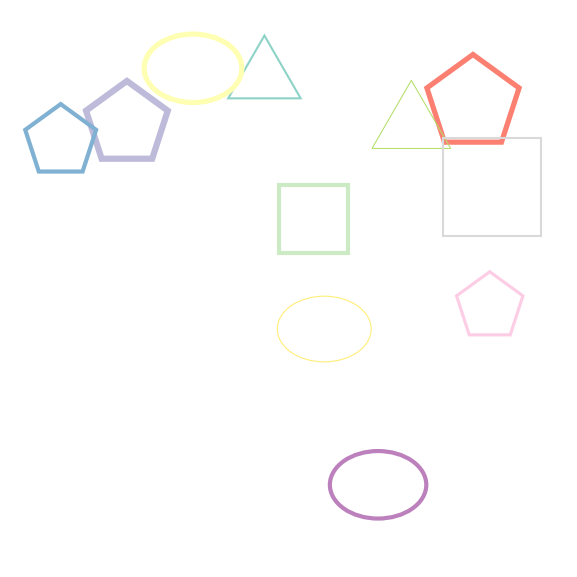[{"shape": "triangle", "thickness": 1, "radius": 0.36, "center": [0.458, 0.865]}, {"shape": "oval", "thickness": 2.5, "radius": 0.42, "center": [0.334, 0.881]}, {"shape": "pentagon", "thickness": 3, "radius": 0.37, "center": [0.22, 0.784]}, {"shape": "pentagon", "thickness": 2.5, "radius": 0.42, "center": [0.819, 0.821]}, {"shape": "pentagon", "thickness": 2, "radius": 0.32, "center": [0.105, 0.754]}, {"shape": "triangle", "thickness": 0.5, "radius": 0.39, "center": [0.712, 0.781]}, {"shape": "pentagon", "thickness": 1.5, "radius": 0.3, "center": [0.848, 0.468]}, {"shape": "square", "thickness": 1, "radius": 0.42, "center": [0.852, 0.676]}, {"shape": "oval", "thickness": 2, "radius": 0.42, "center": [0.655, 0.16]}, {"shape": "square", "thickness": 2, "radius": 0.3, "center": [0.543, 0.619]}, {"shape": "oval", "thickness": 0.5, "radius": 0.41, "center": [0.561, 0.429]}]